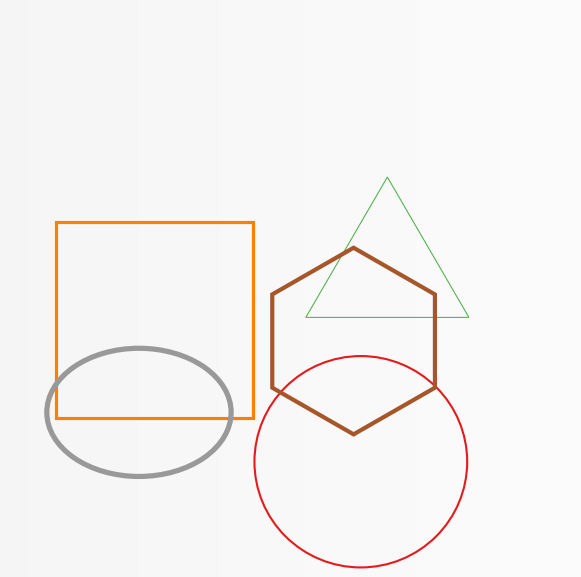[{"shape": "circle", "thickness": 1, "radius": 0.92, "center": [0.621, 0.2]}, {"shape": "triangle", "thickness": 0.5, "radius": 0.81, "center": [0.666, 0.531]}, {"shape": "square", "thickness": 1.5, "radius": 0.84, "center": [0.266, 0.445]}, {"shape": "hexagon", "thickness": 2, "radius": 0.81, "center": [0.608, 0.409]}, {"shape": "oval", "thickness": 2.5, "radius": 0.79, "center": [0.239, 0.285]}]